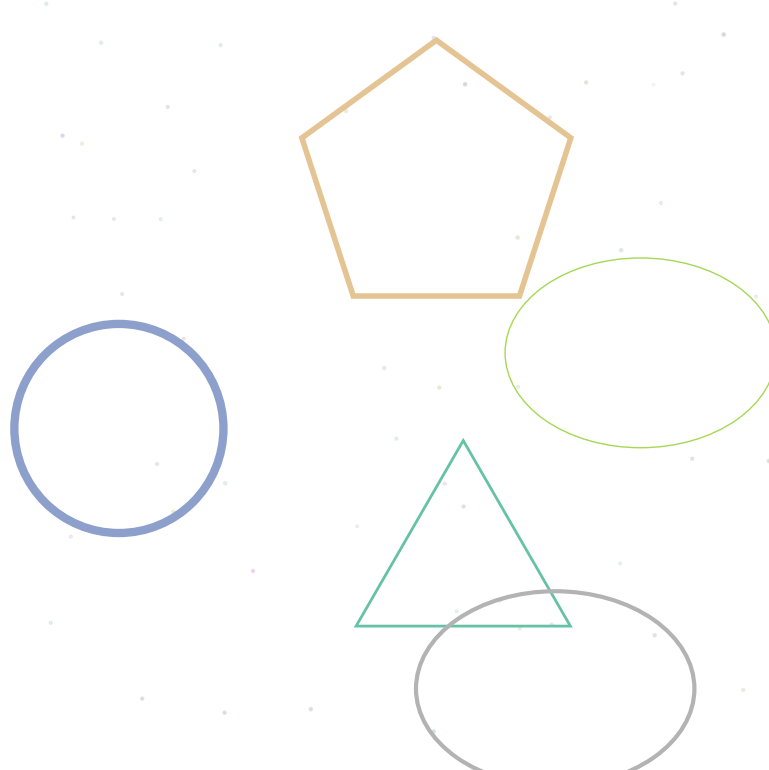[{"shape": "triangle", "thickness": 1, "radius": 0.8, "center": [0.602, 0.267]}, {"shape": "circle", "thickness": 3, "radius": 0.68, "center": [0.154, 0.444]}, {"shape": "oval", "thickness": 0.5, "radius": 0.88, "center": [0.832, 0.542]}, {"shape": "pentagon", "thickness": 2, "radius": 0.92, "center": [0.567, 0.764]}, {"shape": "oval", "thickness": 1.5, "radius": 0.9, "center": [0.721, 0.106]}]